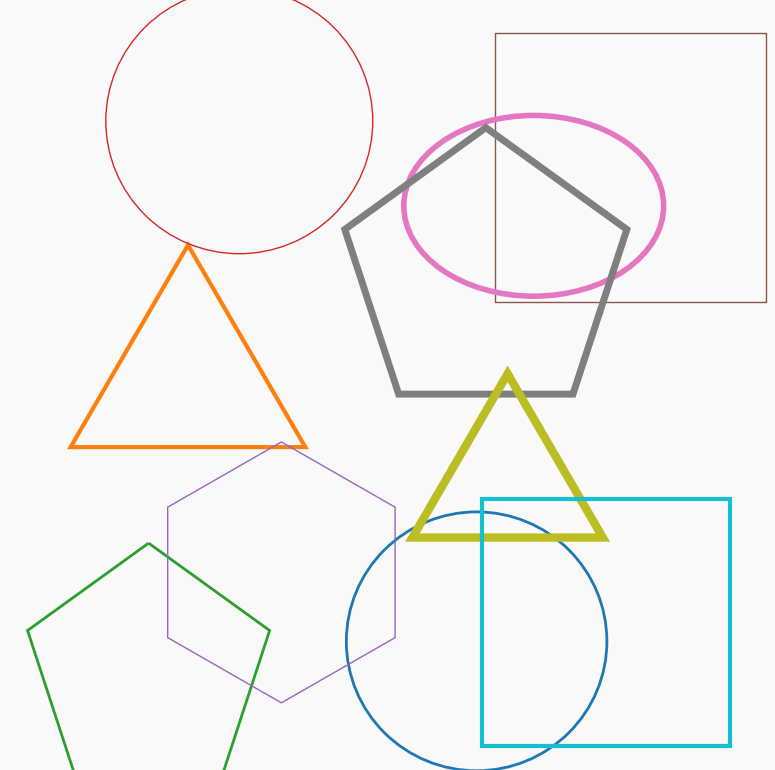[{"shape": "circle", "thickness": 1, "radius": 0.84, "center": [0.615, 0.167]}, {"shape": "triangle", "thickness": 1.5, "radius": 0.87, "center": [0.243, 0.507]}, {"shape": "pentagon", "thickness": 1, "radius": 0.82, "center": [0.192, 0.13]}, {"shape": "circle", "thickness": 0.5, "radius": 0.86, "center": [0.309, 0.843]}, {"shape": "hexagon", "thickness": 0.5, "radius": 0.85, "center": [0.363, 0.257]}, {"shape": "square", "thickness": 0.5, "radius": 0.88, "center": [0.813, 0.783]}, {"shape": "oval", "thickness": 2, "radius": 0.84, "center": [0.689, 0.733]}, {"shape": "pentagon", "thickness": 2.5, "radius": 0.96, "center": [0.627, 0.643]}, {"shape": "triangle", "thickness": 3, "radius": 0.71, "center": [0.655, 0.373]}, {"shape": "square", "thickness": 1.5, "radius": 0.8, "center": [0.782, 0.192]}]